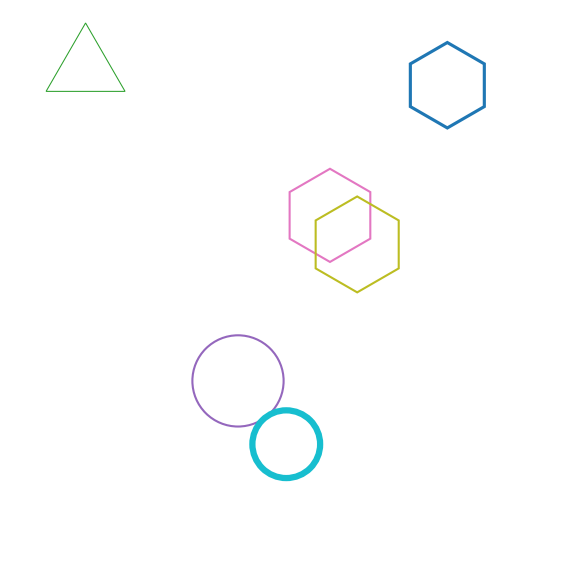[{"shape": "hexagon", "thickness": 1.5, "radius": 0.37, "center": [0.775, 0.852]}, {"shape": "triangle", "thickness": 0.5, "radius": 0.39, "center": [0.148, 0.88]}, {"shape": "circle", "thickness": 1, "radius": 0.39, "center": [0.412, 0.34]}, {"shape": "hexagon", "thickness": 1, "radius": 0.4, "center": [0.571, 0.626]}, {"shape": "hexagon", "thickness": 1, "radius": 0.42, "center": [0.619, 0.576]}, {"shape": "circle", "thickness": 3, "radius": 0.29, "center": [0.496, 0.23]}]